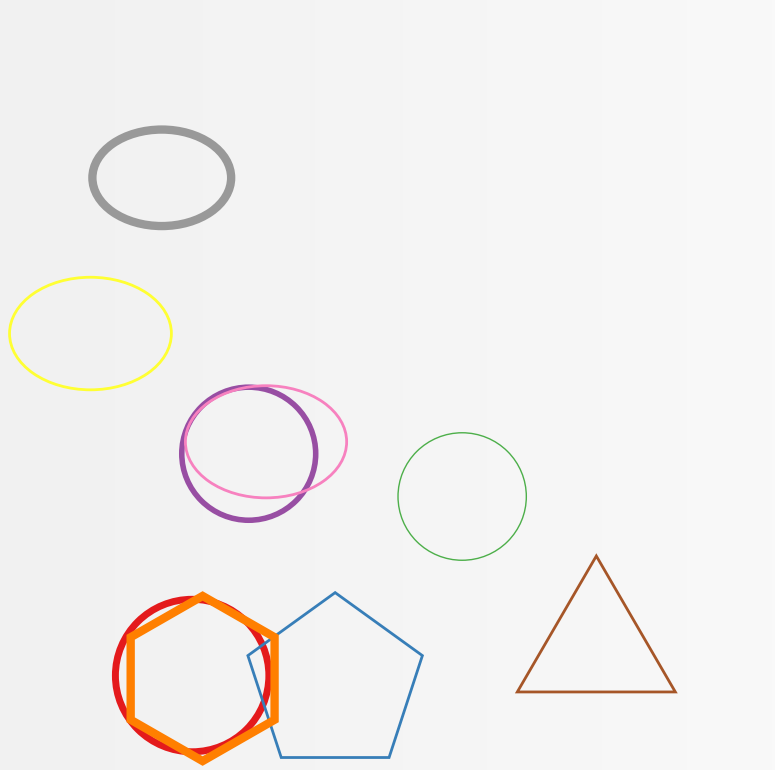[{"shape": "circle", "thickness": 2.5, "radius": 0.5, "center": [0.248, 0.123]}, {"shape": "pentagon", "thickness": 1, "radius": 0.59, "center": [0.432, 0.112]}, {"shape": "circle", "thickness": 0.5, "radius": 0.41, "center": [0.596, 0.355]}, {"shape": "circle", "thickness": 2, "radius": 0.43, "center": [0.321, 0.411]}, {"shape": "hexagon", "thickness": 3, "radius": 0.54, "center": [0.261, 0.119]}, {"shape": "oval", "thickness": 1, "radius": 0.52, "center": [0.117, 0.567]}, {"shape": "triangle", "thickness": 1, "radius": 0.59, "center": [0.769, 0.16]}, {"shape": "oval", "thickness": 1, "radius": 0.52, "center": [0.343, 0.426]}, {"shape": "oval", "thickness": 3, "radius": 0.45, "center": [0.209, 0.769]}]